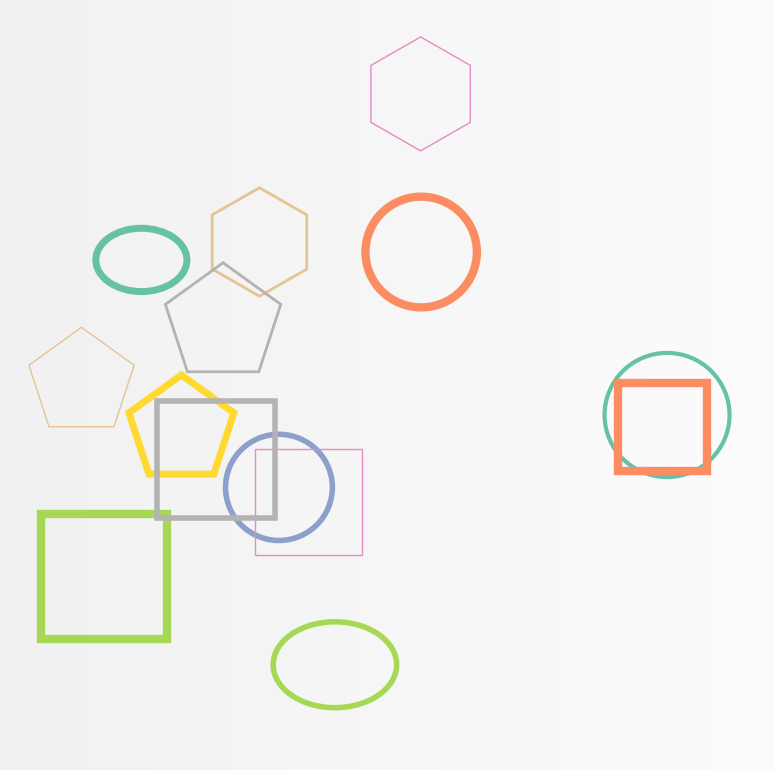[{"shape": "oval", "thickness": 2.5, "radius": 0.29, "center": [0.182, 0.662]}, {"shape": "circle", "thickness": 1.5, "radius": 0.4, "center": [0.861, 0.461]}, {"shape": "square", "thickness": 3, "radius": 0.29, "center": [0.855, 0.445]}, {"shape": "circle", "thickness": 3, "radius": 0.36, "center": [0.543, 0.673]}, {"shape": "circle", "thickness": 2, "radius": 0.34, "center": [0.36, 0.367]}, {"shape": "hexagon", "thickness": 0.5, "radius": 0.37, "center": [0.543, 0.878]}, {"shape": "square", "thickness": 0.5, "radius": 0.34, "center": [0.398, 0.348]}, {"shape": "square", "thickness": 3, "radius": 0.41, "center": [0.135, 0.251]}, {"shape": "oval", "thickness": 2, "radius": 0.4, "center": [0.432, 0.137]}, {"shape": "pentagon", "thickness": 2.5, "radius": 0.36, "center": [0.234, 0.442]}, {"shape": "hexagon", "thickness": 1, "radius": 0.35, "center": [0.335, 0.686]}, {"shape": "pentagon", "thickness": 0.5, "radius": 0.36, "center": [0.105, 0.504]}, {"shape": "square", "thickness": 2, "radius": 0.38, "center": [0.279, 0.403]}, {"shape": "pentagon", "thickness": 1, "radius": 0.39, "center": [0.288, 0.581]}]